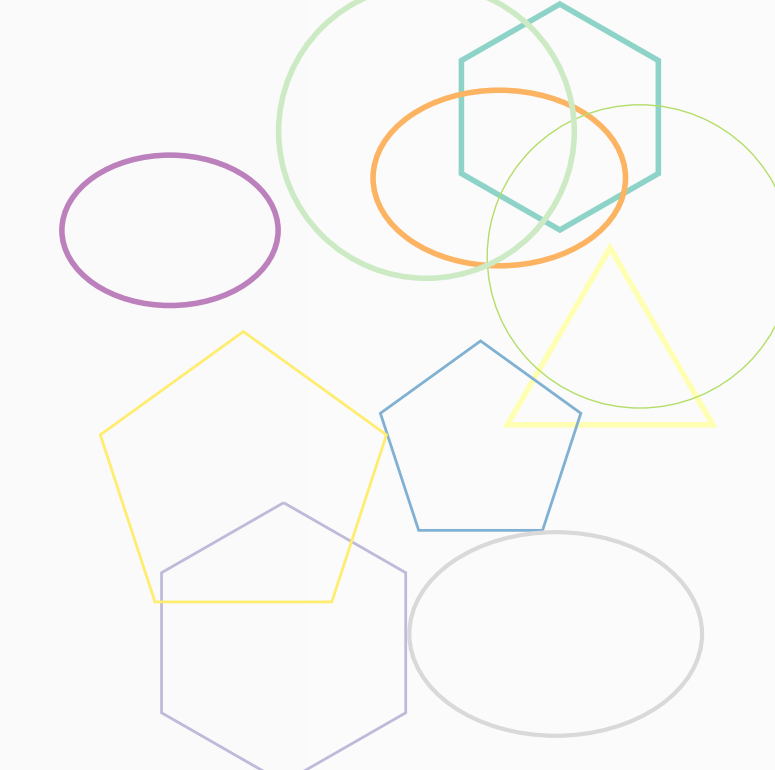[{"shape": "hexagon", "thickness": 2, "radius": 0.73, "center": [0.722, 0.848]}, {"shape": "triangle", "thickness": 2, "radius": 0.77, "center": [0.787, 0.525]}, {"shape": "hexagon", "thickness": 1, "radius": 0.91, "center": [0.366, 0.165]}, {"shape": "pentagon", "thickness": 1, "radius": 0.68, "center": [0.62, 0.421]}, {"shape": "oval", "thickness": 2, "radius": 0.81, "center": [0.644, 0.769]}, {"shape": "circle", "thickness": 0.5, "radius": 0.98, "center": [0.826, 0.667]}, {"shape": "oval", "thickness": 1.5, "radius": 0.94, "center": [0.717, 0.177]}, {"shape": "oval", "thickness": 2, "radius": 0.7, "center": [0.219, 0.701]}, {"shape": "circle", "thickness": 2, "radius": 0.95, "center": [0.55, 0.829]}, {"shape": "pentagon", "thickness": 1, "radius": 0.97, "center": [0.314, 0.375]}]